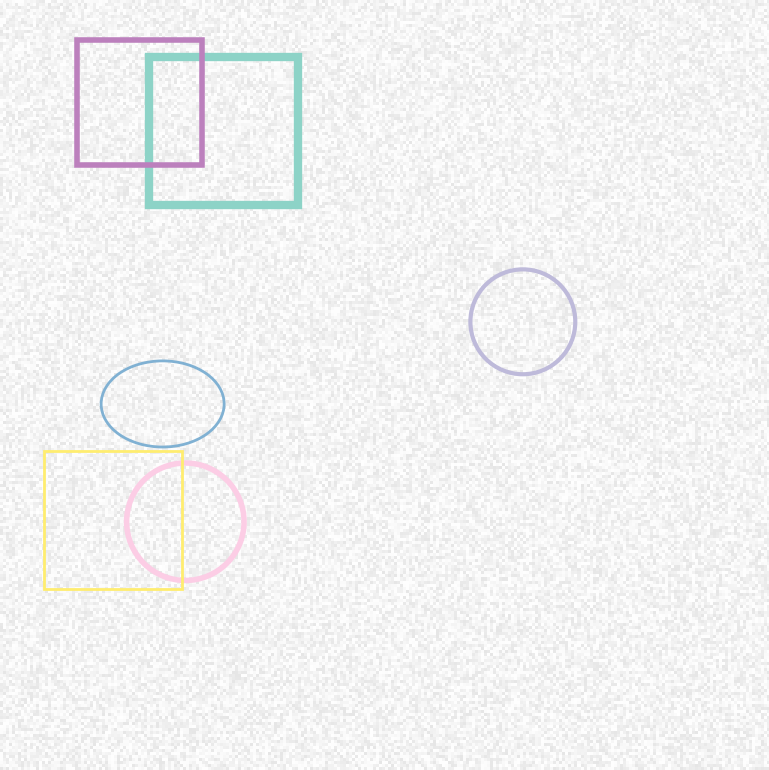[{"shape": "square", "thickness": 3, "radius": 0.48, "center": [0.29, 0.83]}, {"shape": "circle", "thickness": 1.5, "radius": 0.34, "center": [0.679, 0.582]}, {"shape": "oval", "thickness": 1, "radius": 0.4, "center": [0.211, 0.475]}, {"shape": "circle", "thickness": 2, "radius": 0.38, "center": [0.241, 0.322]}, {"shape": "square", "thickness": 2, "radius": 0.41, "center": [0.181, 0.867]}, {"shape": "square", "thickness": 1, "radius": 0.45, "center": [0.147, 0.325]}]